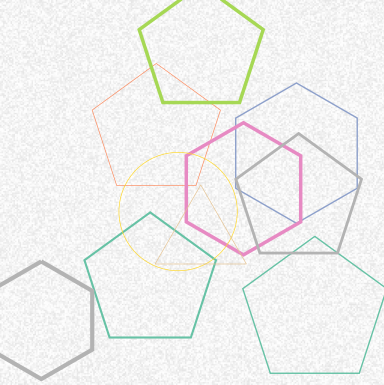[{"shape": "pentagon", "thickness": 1.5, "radius": 0.9, "center": [0.39, 0.269]}, {"shape": "pentagon", "thickness": 1, "radius": 0.98, "center": [0.818, 0.19]}, {"shape": "pentagon", "thickness": 0.5, "radius": 0.88, "center": [0.406, 0.66]}, {"shape": "hexagon", "thickness": 1, "radius": 0.91, "center": [0.77, 0.602]}, {"shape": "hexagon", "thickness": 2.5, "radius": 0.86, "center": [0.632, 0.51]}, {"shape": "pentagon", "thickness": 2.5, "radius": 0.85, "center": [0.523, 0.871]}, {"shape": "circle", "thickness": 0.5, "radius": 0.77, "center": [0.463, 0.451]}, {"shape": "triangle", "thickness": 0.5, "radius": 0.68, "center": [0.521, 0.383]}, {"shape": "pentagon", "thickness": 2, "radius": 0.86, "center": [0.776, 0.482]}, {"shape": "hexagon", "thickness": 3, "radius": 0.76, "center": [0.107, 0.168]}]